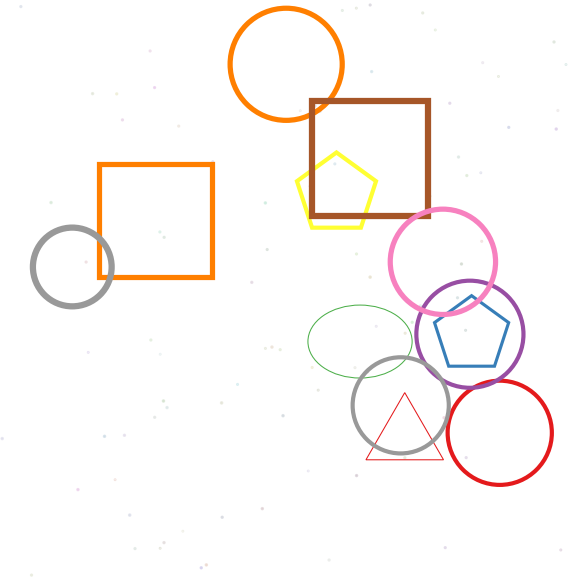[{"shape": "triangle", "thickness": 0.5, "radius": 0.39, "center": [0.701, 0.242]}, {"shape": "circle", "thickness": 2, "radius": 0.45, "center": [0.865, 0.25]}, {"shape": "pentagon", "thickness": 1.5, "radius": 0.34, "center": [0.817, 0.42]}, {"shape": "oval", "thickness": 0.5, "radius": 0.45, "center": [0.623, 0.408]}, {"shape": "circle", "thickness": 2, "radius": 0.46, "center": [0.814, 0.42]}, {"shape": "square", "thickness": 2.5, "radius": 0.49, "center": [0.269, 0.617]}, {"shape": "circle", "thickness": 2.5, "radius": 0.49, "center": [0.496, 0.888]}, {"shape": "pentagon", "thickness": 2, "radius": 0.36, "center": [0.583, 0.663]}, {"shape": "square", "thickness": 3, "radius": 0.5, "center": [0.641, 0.724]}, {"shape": "circle", "thickness": 2.5, "radius": 0.46, "center": [0.767, 0.546]}, {"shape": "circle", "thickness": 2, "radius": 0.42, "center": [0.694, 0.297]}, {"shape": "circle", "thickness": 3, "radius": 0.34, "center": [0.125, 0.537]}]